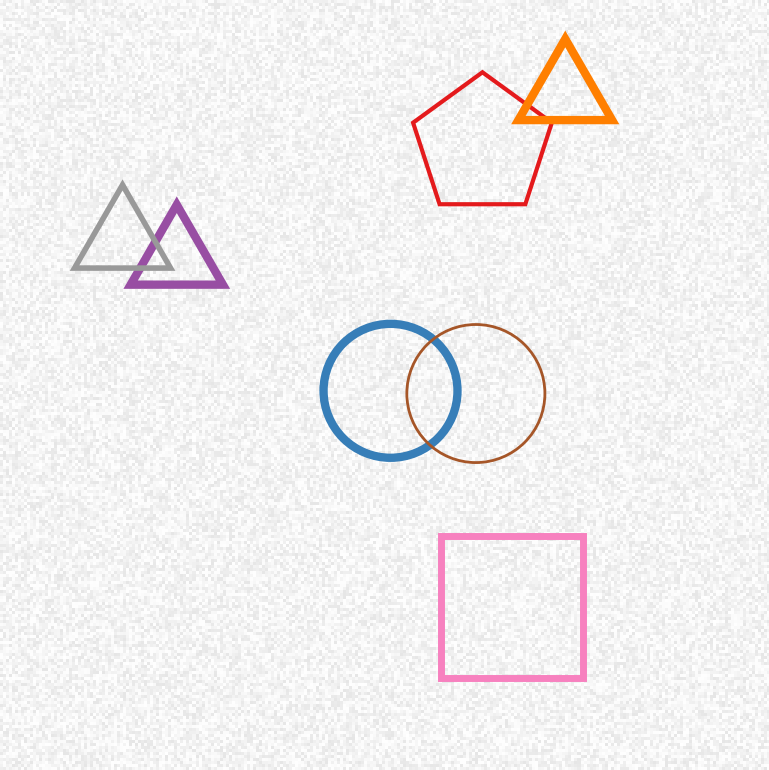[{"shape": "pentagon", "thickness": 1.5, "radius": 0.47, "center": [0.627, 0.811]}, {"shape": "circle", "thickness": 3, "radius": 0.43, "center": [0.507, 0.492]}, {"shape": "triangle", "thickness": 3, "radius": 0.35, "center": [0.23, 0.665]}, {"shape": "triangle", "thickness": 3, "radius": 0.35, "center": [0.734, 0.879]}, {"shape": "circle", "thickness": 1, "radius": 0.45, "center": [0.618, 0.489]}, {"shape": "square", "thickness": 2.5, "radius": 0.46, "center": [0.665, 0.212]}, {"shape": "triangle", "thickness": 2, "radius": 0.36, "center": [0.159, 0.688]}]